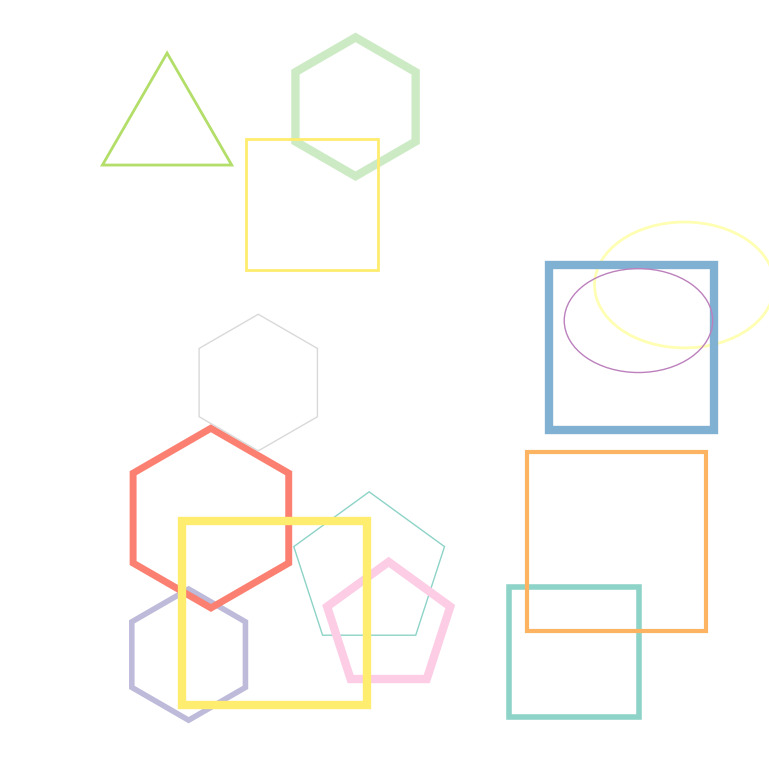[{"shape": "square", "thickness": 2, "radius": 0.42, "center": [0.745, 0.154]}, {"shape": "pentagon", "thickness": 0.5, "radius": 0.51, "center": [0.479, 0.258]}, {"shape": "oval", "thickness": 1, "radius": 0.58, "center": [0.889, 0.63]}, {"shape": "hexagon", "thickness": 2, "radius": 0.43, "center": [0.245, 0.15]}, {"shape": "hexagon", "thickness": 2.5, "radius": 0.58, "center": [0.274, 0.327]}, {"shape": "square", "thickness": 3, "radius": 0.54, "center": [0.821, 0.549]}, {"shape": "square", "thickness": 1.5, "radius": 0.58, "center": [0.8, 0.297]}, {"shape": "triangle", "thickness": 1, "radius": 0.48, "center": [0.217, 0.834]}, {"shape": "pentagon", "thickness": 3, "radius": 0.42, "center": [0.505, 0.186]}, {"shape": "hexagon", "thickness": 0.5, "radius": 0.44, "center": [0.335, 0.503]}, {"shape": "oval", "thickness": 0.5, "radius": 0.48, "center": [0.829, 0.584]}, {"shape": "hexagon", "thickness": 3, "radius": 0.45, "center": [0.462, 0.861]}, {"shape": "square", "thickness": 3, "radius": 0.6, "center": [0.356, 0.204]}, {"shape": "square", "thickness": 1, "radius": 0.43, "center": [0.405, 0.734]}]